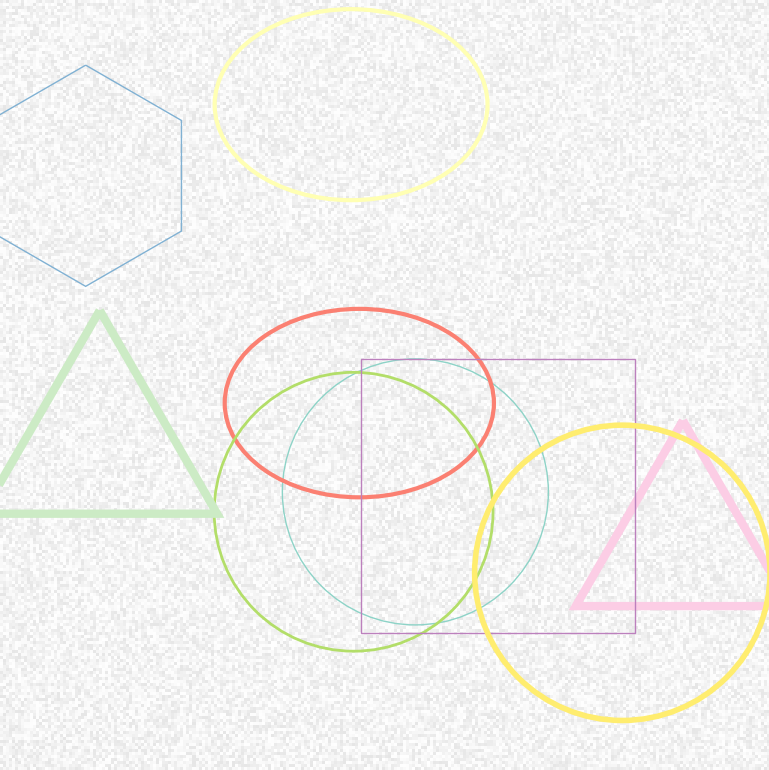[{"shape": "circle", "thickness": 0.5, "radius": 0.86, "center": [0.539, 0.361]}, {"shape": "oval", "thickness": 1.5, "radius": 0.89, "center": [0.456, 0.864]}, {"shape": "oval", "thickness": 1.5, "radius": 0.87, "center": [0.467, 0.477]}, {"shape": "hexagon", "thickness": 0.5, "radius": 0.72, "center": [0.111, 0.772]}, {"shape": "circle", "thickness": 1, "radius": 0.91, "center": [0.459, 0.335]}, {"shape": "triangle", "thickness": 3, "radius": 0.8, "center": [0.887, 0.293]}, {"shape": "square", "thickness": 0.5, "radius": 0.89, "center": [0.647, 0.356]}, {"shape": "triangle", "thickness": 3, "radius": 0.88, "center": [0.13, 0.421]}, {"shape": "circle", "thickness": 2, "radius": 0.96, "center": [0.808, 0.256]}]